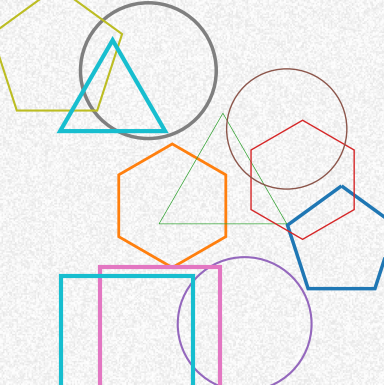[{"shape": "pentagon", "thickness": 2.5, "radius": 0.74, "center": [0.887, 0.37]}, {"shape": "hexagon", "thickness": 2, "radius": 0.8, "center": [0.447, 0.466]}, {"shape": "triangle", "thickness": 0.5, "radius": 0.96, "center": [0.579, 0.514]}, {"shape": "hexagon", "thickness": 1, "radius": 0.77, "center": [0.786, 0.533]}, {"shape": "circle", "thickness": 1.5, "radius": 0.87, "center": [0.635, 0.158]}, {"shape": "circle", "thickness": 1, "radius": 0.78, "center": [0.745, 0.665]}, {"shape": "square", "thickness": 3, "radius": 0.78, "center": [0.416, 0.15]}, {"shape": "circle", "thickness": 2.5, "radius": 0.88, "center": [0.385, 0.816]}, {"shape": "pentagon", "thickness": 1.5, "radius": 0.89, "center": [0.148, 0.857]}, {"shape": "triangle", "thickness": 3, "radius": 0.79, "center": [0.293, 0.738]}, {"shape": "square", "thickness": 3, "radius": 0.86, "center": [0.33, 0.11]}]